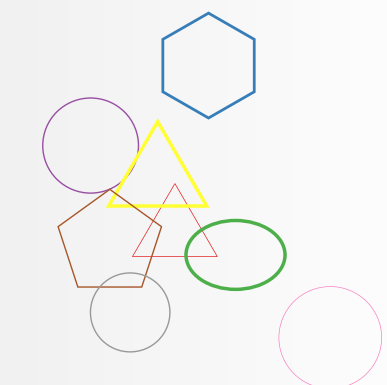[{"shape": "triangle", "thickness": 0.5, "radius": 0.63, "center": [0.451, 0.397]}, {"shape": "hexagon", "thickness": 2, "radius": 0.68, "center": [0.538, 0.83]}, {"shape": "oval", "thickness": 2.5, "radius": 0.64, "center": [0.608, 0.338]}, {"shape": "circle", "thickness": 1, "radius": 0.62, "center": [0.234, 0.622]}, {"shape": "triangle", "thickness": 2.5, "radius": 0.73, "center": [0.407, 0.538]}, {"shape": "pentagon", "thickness": 1, "radius": 0.7, "center": [0.283, 0.368]}, {"shape": "circle", "thickness": 0.5, "radius": 0.66, "center": [0.852, 0.123]}, {"shape": "circle", "thickness": 1, "radius": 0.51, "center": [0.336, 0.189]}]